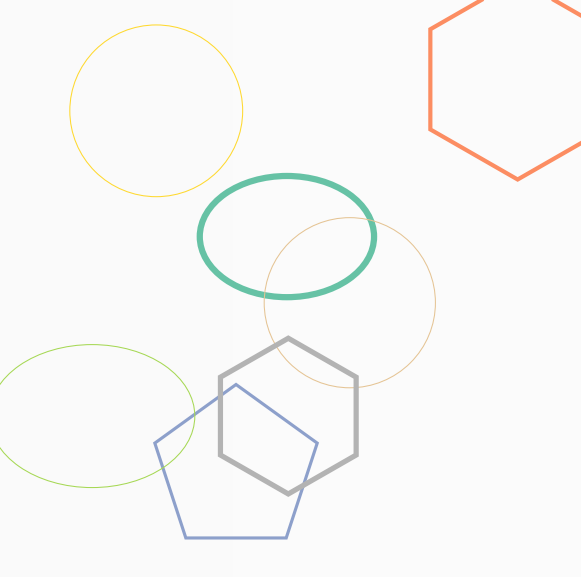[{"shape": "oval", "thickness": 3, "radius": 0.75, "center": [0.494, 0.589]}, {"shape": "hexagon", "thickness": 2, "radius": 0.87, "center": [0.891, 0.862]}, {"shape": "pentagon", "thickness": 1.5, "radius": 0.73, "center": [0.406, 0.186]}, {"shape": "oval", "thickness": 0.5, "radius": 0.88, "center": [0.158, 0.279]}, {"shape": "circle", "thickness": 0.5, "radius": 0.74, "center": [0.269, 0.807]}, {"shape": "circle", "thickness": 0.5, "radius": 0.74, "center": [0.602, 0.475]}, {"shape": "hexagon", "thickness": 2.5, "radius": 0.67, "center": [0.496, 0.279]}]